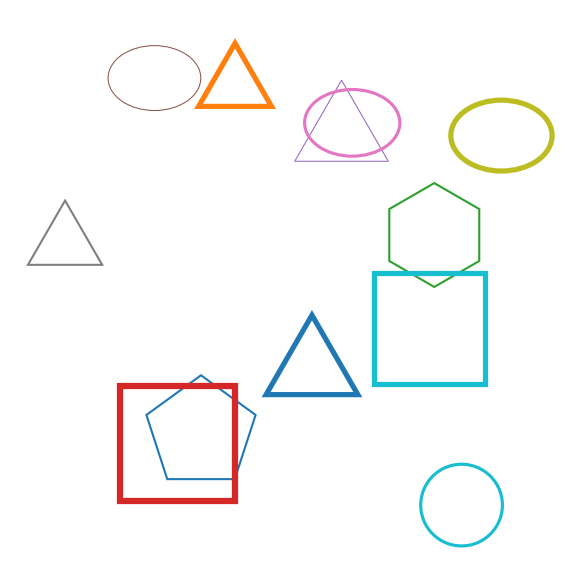[{"shape": "triangle", "thickness": 2.5, "radius": 0.46, "center": [0.54, 0.362]}, {"shape": "pentagon", "thickness": 1, "radius": 0.5, "center": [0.348, 0.25]}, {"shape": "triangle", "thickness": 2.5, "radius": 0.36, "center": [0.407, 0.851]}, {"shape": "hexagon", "thickness": 1, "radius": 0.45, "center": [0.752, 0.592]}, {"shape": "square", "thickness": 3, "radius": 0.5, "center": [0.307, 0.231]}, {"shape": "triangle", "thickness": 0.5, "radius": 0.47, "center": [0.591, 0.767]}, {"shape": "oval", "thickness": 0.5, "radius": 0.4, "center": [0.267, 0.864]}, {"shape": "oval", "thickness": 1.5, "radius": 0.41, "center": [0.61, 0.786]}, {"shape": "triangle", "thickness": 1, "radius": 0.37, "center": [0.113, 0.578]}, {"shape": "oval", "thickness": 2.5, "radius": 0.44, "center": [0.868, 0.764]}, {"shape": "circle", "thickness": 1.5, "radius": 0.35, "center": [0.799, 0.125]}, {"shape": "square", "thickness": 2.5, "radius": 0.48, "center": [0.744, 0.43]}]